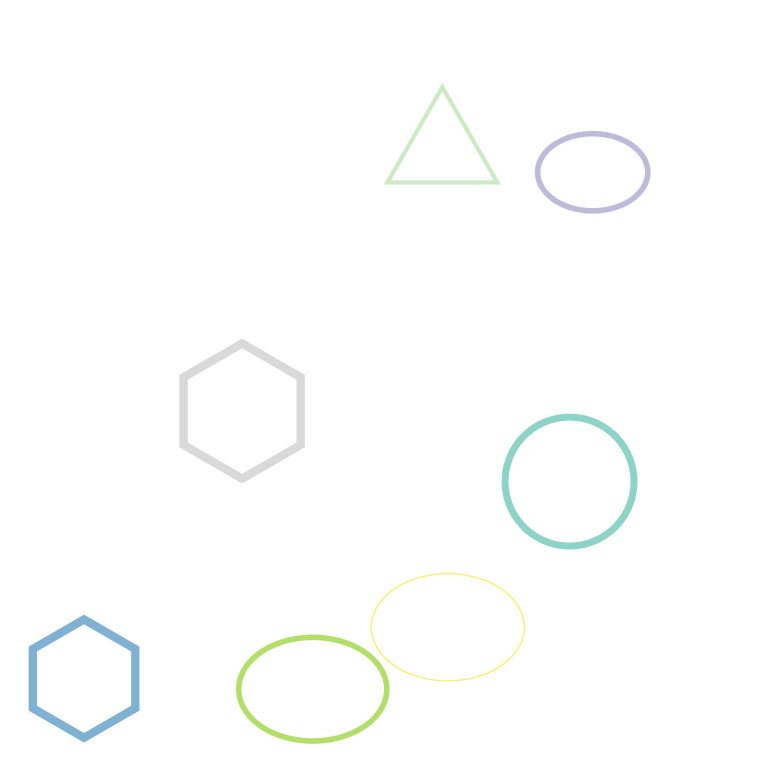[{"shape": "circle", "thickness": 2.5, "radius": 0.42, "center": [0.74, 0.375]}, {"shape": "oval", "thickness": 2, "radius": 0.36, "center": [0.77, 0.776]}, {"shape": "hexagon", "thickness": 3, "radius": 0.38, "center": [0.109, 0.119]}, {"shape": "oval", "thickness": 2, "radius": 0.48, "center": [0.406, 0.105]}, {"shape": "hexagon", "thickness": 3, "radius": 0.44, "center": [0.314, 0.466]}, {"shape": "triangle", "thickness": 1.5, "radius": 0.41, "center": [0.574, 0.804]}, {"shape": "oval", "thickness": 0.5, "radius": 0.5, "center": [0.582, 0.185]}]